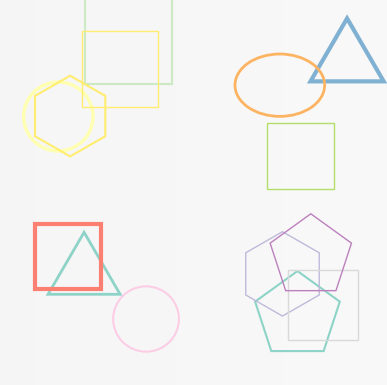[{"shape": "triangle", "thickness": 2, "radius": 0.54, "center": [0.217, 0.289]}, {"shape": "pentagon", "thickness": 1.5, "radius": 0.57, "center": [0.768, 0.181]}, {"shape": "circle", "thickness": 2.5, "radius": 0.45, "center": [0.151, 0.697]}, {"shape": "hexagon", "thickness": 1, "radius": 0.55, "center": [0.729, 0.289]}, {"shape": "square", "thickness": 3, "radius": 0.42, "center": [0.176, 0.334]}, {"shape": "triangle", "thickness": 3, "radius": 0.55, "center": [0.896, 0.843]}, {"shape": "oval", "thickness": 2, "radius": 0.58, "center": [0.722, 0.779]}, {"shape": "square", "thickness": 1, "radius": 0.43, "center": [0.776, 0.595]}, {"shape": "circle", "thickness": 1.5, "radius": 0.42, "center": [0.377, 0.171]}, {"shape": "square", "thickness": 1, "radius": 0.45, "center": [0.833, 0.208]}, {"shape": "pentagon", "thickness": 1, "radius": 0.55, "center": [0.802, 0.334]}, {"shape": "square", "thickness": 1.5, "radius": 0.56, "center": [0.331, 0.895]}, {"shape": "hexagon", "thickness": 1.5, "radius": 0.52, "center": [0.181, 0.699]}, {"shape": "square", "thickness": 1, "radius": 0.49, "center": [0.31, 0.822]}]